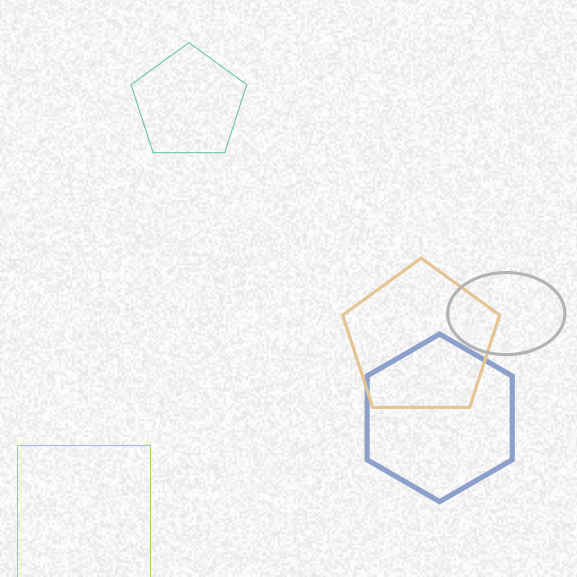[{"shape": "pentagon", "thickness": 0.5, "radius": 0.53, "center": [0.327, 0.82]}, {"shape": "hexagon", "thickness": 2.5, "radius": 0.73, "center": [0.761, 0.276]}, {"shape": "square", "thickness": 0.5, "radius": 0.58, "center": [0.144, 0.112]}, {"shape": "pentagon", "thickness": 1.5, "radius": 0.71, "center": [0.729, 0.409]}, {"shape": "oval", "thickness": 1.5, "radius": 0.51, "center": [0.877, 0.456]}]